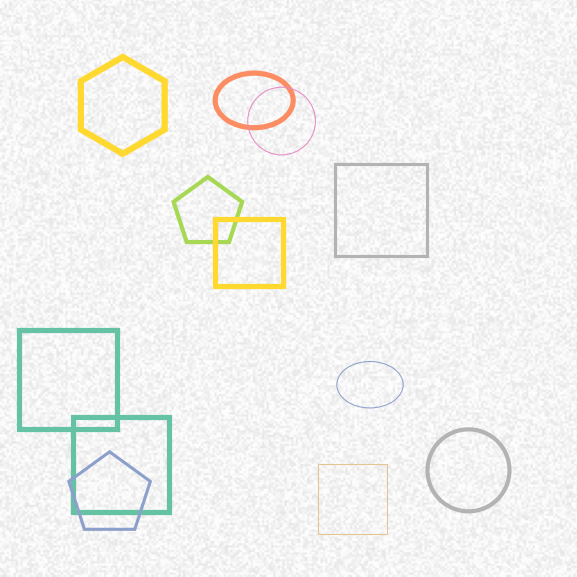[{"shape": "square", "thickness": 2.5, "radius": 0.41, "center": [0.21, 0.195]}, {"shape": "square", "thickness": 2.5, "radius": 0.43, "center": [0.118, 0.342]}, {"shape": "oval", "thickness": 2.5, "radius": 0.34, "center": [0.44, 0.825]}, {"shape": "pentagon", "thickness": 1.5, "radius": 0.37, "center": [0.19, 0.143]}, {"shape": "oval", "thickness": 0.5, "radius": 0.29, "center": [0.641, 0.333]}, {"shape": "circle", "thickness": 0.5, "radius": 0.29, "center": [0.488, 0.79]}, {"shape": "pentagon", "thickness": 2, "radius": 0.31, "center": [0.36, 0.63]}, {"shape": "square", "thickness": 2.5, "radius": 0.29, "center": [0.431, 0.562]}, {"shape": "hexagon", "thickness": 3, "radius": 0.42, "center": [0.213, 0.817]}, {"shape": "square", "thickness": 0.5, "radius": 0.3, "center": [0.611, 0.135]}, {"shape": "circle", "thickness": 2, "radius": 0.35, "center": [0.811, 0.185]}, {"shape": "square", "thickness": 1.5, "radius": 0.4, "center": [0.659, 0.635]}]